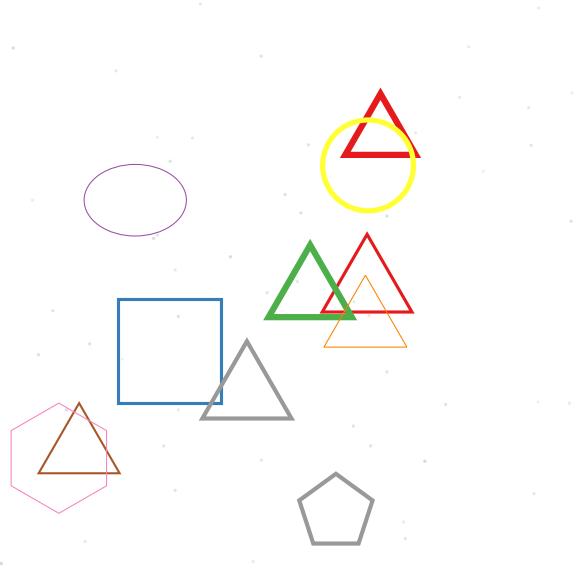[{"shape": "triangle", "thickness": 1.5, "radius": 0.45, "center": [0.636, 0.504]}, {"shape": "triangle", "thickness": 3, "radius": 0.35, "center": [0.659, 0.766]}, {"shape": "square", "thickness": 1.5, "radius": 0.45, "center": [0.293, 0.391]}, {"shape": "triangle", "thickness": 3, "radius": 0.42, "center": [0.537, 0.492]}, {"shape": "oval", "thickness": 0.5, "radius": 0.44, "center": [0.234, 0.652]}, {"shape": "triangle", "thickness": 0.5, "radius": 0.41, "center": [0.633, 0.44]}, {"shape": "circle", "thickness": 2.5, "radius": 0.39, "center": [0.637, 0.713]}, {"shape": "triangle", "thickness": 1, "radius": 0.4, "center": [0.137, 0.22]}, {"shape": "hexagon", "thickness": 0.5, "radius": 0.48, "center": [0.102, 0.206]}, {"shape": "pentagon", "thickness": 2, "radius": 0.33, "center": [0.582, 0.112]}, {"shape": "triangle", "thickness": 2, "radius": 0.45, "center": [0.428, 0.319]}]